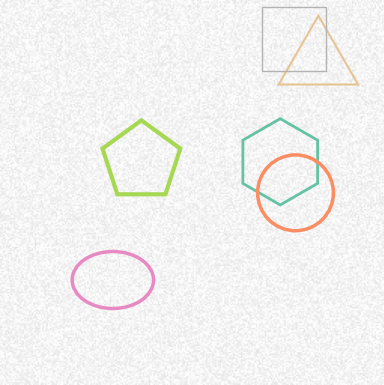[{"shape": "hexagon", "thickness": 2, "radius": 0.56, "center": [0.728, 0.58]}, {"shape": "circle", "thickness": 2.5, "radius": 0.49, "center": [0.768, 0.499]}, {"shape": "oval", "thickness": 2.5, "radius": 0.53, "center": [0.293, 0.273]}, {"shape": "pentagon", "thickness": 3, "radius": 0.53, "center": [0.367, 0.581]}, {"shape": "triangle", "thickness": 1.5, "radius": 0.6, "center": [0.827, 0.84]}, {"shape": "square", "thickness": 1, "radius": 0.42, "center": [0.764, 0.9]}]